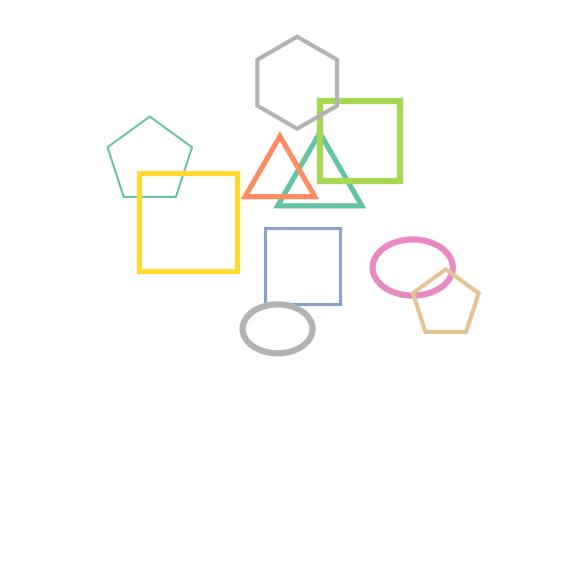[{"shape": "pentagon", "thickness": 1, "radius": 0.38, "center": [0.259, 0.72]}, {"shape": "triangle", "thickness": 2.5, "radius": 0.42, "center": [0.554, 0.685]}, {"shape": "triangle", "thickness": 2.5, "radius": 0.35, "center": [0.485, 0.693]}, {"shape": "square", "thickness": 1.5, "radius": 0.33, "center": [0.524, 0.539]}, {"shape": "oval", "thickness": 3, "radius": 0.35, "center": [0.715, 0.536]}, {"shape": "square", "thickness": 3, "radius": 0.35, "center": [0.624, 0.756]}, {"shape": "square", "thickness": 2.5, "radius": 0.42, "center": [0.326, 0.615]}, {"shape": "pentagon", "thickness": 2, "radius": 0.3, "center": [0.772, 0.473]}, {"shape": "oval", "thickness": 3, "radius": 0.3, "center": [0.481, 0.43]}, {"shape": "hexagon", "thickness": 2, "radius": 0.4, "center": [0.515, 0.856]}]